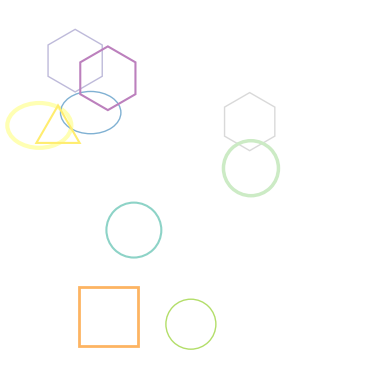[{"shape": "circle", "thickness": 1.5, "radius": 0.36, "center": [0.348, 0.402]}, {"shape": "oval", "thickness": 3, "radius": 0.42, "center": [0.102, 0.674]}, {"shape": "hexagon", "thickness": 1, "radius": 0.41, "center": [0.195, 0.843]}, {"shape": "oval", "thickness": 1, "radius": 0.39, "center": [0.236, 0.708]}, {"shape": "square", "thickness": 2, "radius": 0.39, "center": [0.282, 0.178]}, {"shape": "circle", "thickness": 1, "radius": 0.32, "center": [0.496, 0.158]}, {"shape": "hexagon", "thickness": 1, "radius": 0.38, "center": [0.649, 0.684]}, {"shape": "hexagon", "thickness": 1.5, "radius": 0.41, "center": [0.28, 0.797]}, {"shape": "circle", "thickness": 2.5, "radius": 0.36, "center": [0.652, 0.563]}, {"shape": "triangle", "thickness": 1.5, "radius": 0.32, "center": [0.151, 0.661]}]